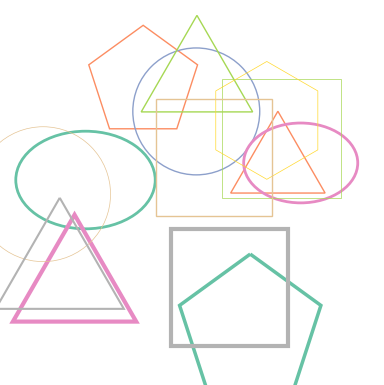[{"shape": "oval", "thickness": 2, "radius": 0.91, "center": [0.222, 0.532]}, {"shape": "pentagon", "thickness": 2.5, "radius": 0.96, "center": [0.65, 0.147]}, {"shape": "triangle", "thickness": 1, "radius": 0.71, "center": [0.722, 0.569]}, {"shape": "pentagon", "thickness": 1, "radius": 0.74, "center": [0.372, 0.786]}, {"shape": "circle", "thickness": 1, "radius": 0.82, "center": [0.51, 0.711]}, {"shape": "oval", "thickness": 2, "radius": 0.74, "center": [0.781, 0.577]}, {"shape": "triangle", "thickness": 3, "radius": 0.92, "center": [0.194, 0.257]}, {"shape": "square", "thickness": 0.5, "radius": 0.77, "center": [0.73, 0.64]}, {"shape": "triangle", "thickness": 1, "radius": 0.84, "center": [0.512, 0.793]}, {"shape": "hexagon", "thickness": 0.5, "radius": 0.77, "center": [0.693, 0.687]}, {"shape": "circle", "thickness": 0.5, "radius": 0.88, "center": [0.112, 0.496]}, {"shape": "square", "thickness": 1, "radius": 0.76, "center": [0.556, 0.591]}, {"shape": "square", "thickness": 3, "radius": 0.76, "center": [0.596, 0.254]}, {"shape": "triangle", "thickness": 1.5, "radius": 0.96, "center": [0.155, 0.294]}]